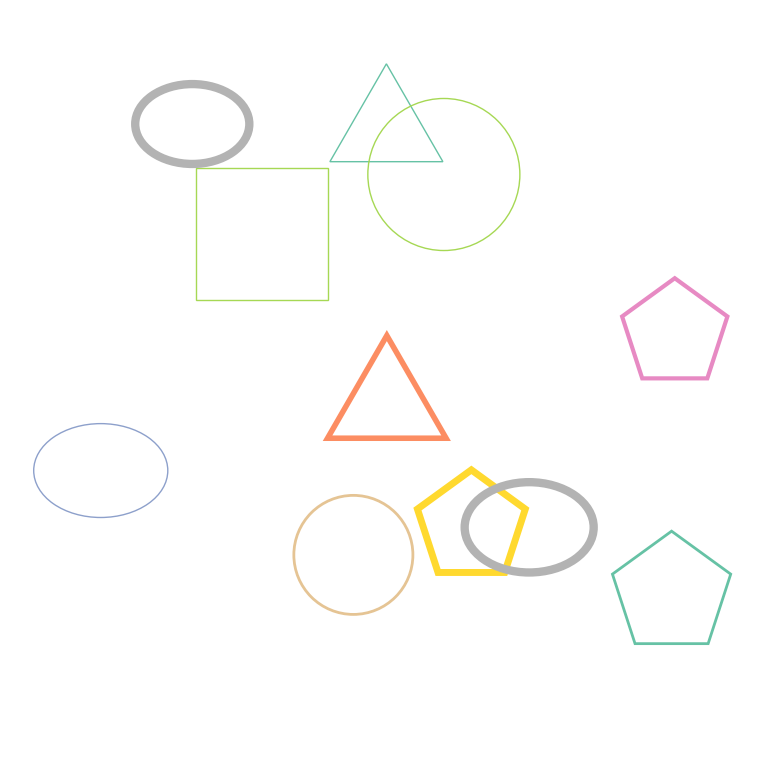[{"shape": "triangle", "thickness": 0.5, "radius": 0.42, "center": [0.502, 0.832]}, {"shape": "pentagon", "thickness": 1, "radius": 0.4, "center": [0.872, 0.229]}, {"shape": "triangle", "thickness": 2, "radius": 0.44, "center": [0.502, 0.475]}, {"shape": "oval", "thickness": 0.5, "radius": 0.44, "center": [0.131, 0.389]}, {"shape": "pentagon", "thickness": 1.5, "radius": 0.36, "center": [0.876, 0.567]}, {"shape": "circle", "thickness": 0.5, "radius": 0.49, "center": [0.576, 0.773]}, {"shape": "square", "thickness": 0.5, "radius": 0.43, "center": [0.34, 0.696]}, {"shape": "pentagon", "thickness": 2.5, "radius": 0.37, "center": [0.612, 0.316]}, {"shape": "circle", "thickness": 1, "radius": 0.39, "center": [0.459, 0.279]}, {"shape": "oval", "thickness": 3, "radius": 0.42, "center": [0.687, 0.315]}, {"shape": "oval", "thickness": 3, "radius": 0.37, "center": [0.25, 0.839]}]